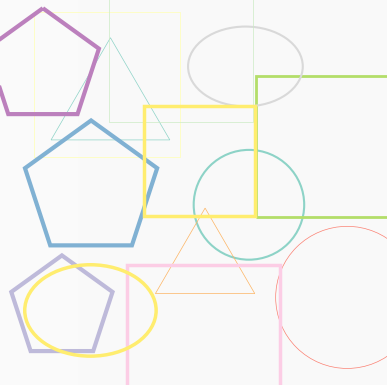[{"shape": "circle", "thickness": 1.5, "radius": 0.71, "center": [0.642, 0.468]}, {"shape": "triangle", "thickness": 0.5, "radius": 0.88, "center": [0.285, 0.725]}, {"shape": "square", "thickness": 0.5, "radius": 0.94, "center": [0.277, 0.781]}, {"shape": "pentagon", "thickness": 3, "radius": 0.69, "center": [0.16, 0.199]}, {"shape": "circle", "thickness": 0.5, "radius": 0.92, "center": [0.896, 0.228]}, {"shape": "pentagon", "thickness": 3, "radius": 0.9, "center": [0.235, 0.508]}, {"shape": "triangle", "thickness": 0.5, "radius": 0.74, "center": [0.529, 0.311]}, {"shape": "square", "thickness": 2, "radius": 0.92, "center": [0.843, 0.619]}, {"shape": "square", "thickness": 2.5, "radius": 0.98, "center": [0.525, 0.116]}, {"shape": "oval", "thickness": 1.5, "radius": 0.74, "center": [0.633, 0.827]}, {"shape": "pentagon", "thickness": 3, "radius": 0.76, "center": [0.111, 0.827]}, {"shape": "square", "thickness": 0.5, "radius": 0.93, "center": [0.467, 0.869]}, {"shape": "oval", "thickness": 2.5, "radius": 0.85, "center": [0.233, 0.194]}, {"shape": "square", "thickness": 2.5, "radius": 0.71, "center": [0.515, 0.581]}]